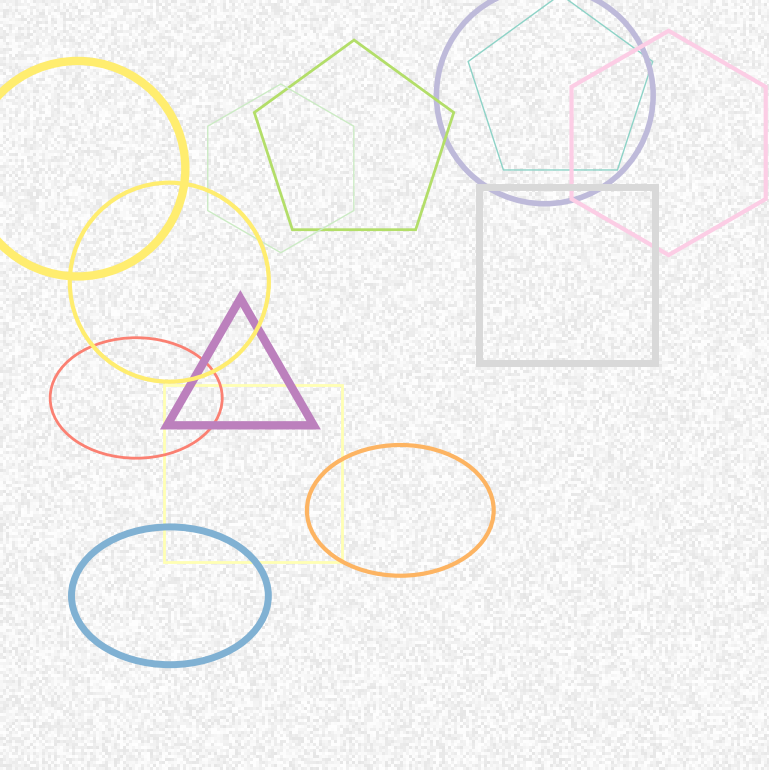[{"shape": "pentagon", "thickness": 0.5, "radius": 0.63, "center": [0.728, 0.881]}, {"shape": "square", "thickness": 1, "radius": 0.58, "center": [0.329, 0.385]}, {"shape": "circle", "thickness": 2, "radius": 0.7, "center": [0.708, 0.876]}, {"shape": "oval", "thickness": 1, "radius": 0.56, "center": [0.177, 0.483]}, {"shape": "oval", "thickness": 2.5, "radius": 0.64, "center": [0.221, 0.226]}, {"shape": "oval", "thickness": 1.5, "radius": 0.61, "center": [0.52, 0.337]}, {"shape": "pentagon", "thickness": 1, "radius": 0.68, "center": [0.46, 0.812]}, {"shape": "hexagon", "thickness": 1.5, "radius": 0.73, "center": [0.868, 0.814]}, {"shape": "square", "thickness": 2.5, "radius": 0.57, "center": [0.737, 0.642]}, {"shape": "triangle", "thickness": 3, "radius": 0.55, "center": [0.312, 0.503]}, {"shape": "hexagon", "thickness": 0.5, "radius": 0.55, "center": [0.365, 0.781]}, {"shape": "circle", "thickness": 1.5, "radius": 0.65, "center": [0.22, 0.634]}, {"shape": "circle", "thickness": 3, "radius": 0.7, "center": [0.101, 0.781]}]